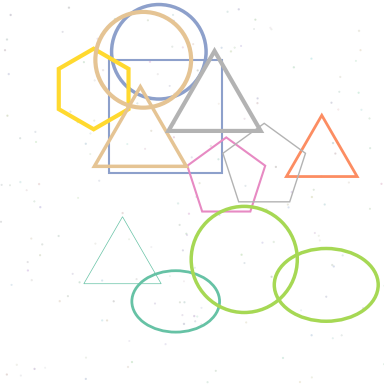[{"shape": "triangle", "thickness": 0.5, "radius": 0.58, "center": [0.318, 0.321]}, {"shape": "oval", "thickness": 2, "radius": 0.57, "center": [0.456, 0.217]}, {"shape": "triangle", "thickness": 2, "radius": 0.53, "center": [0.836, 0.594]}, {"shape": "circle", "thickness": 2.5, "radius": 0.61, "center": [0.413, 0.865]}, {"shape": "square", "thickness": 1.5, "radius": 0.74, "center": [0.431, 0.698]}, {"shape": "pentagon", "thickness": 1.5, "radius": 0.53, "center": [0.588, 0.537]}, {"shape": "circle", "thickness": 2.5, "radius": 0.69, "center": [0.634, 0.326]}, {"shape": "oval", "thickness": 2.5, "radius": 0.67, "center": [0.847, 0.26]}, {"shape": "hexagon", "thickness": 3, "radius": 0.52, "center": [0.243, 0.769]}, {"shape": "circle", "thickness": 3, "radius": 0.62, "center": [0.372, 0.845]}, {"shape": "triangle", "thickness": 2.5, "radius": 0.69, "center": [0.365, 0.637]}, {"shape": "triangle", "thickness": 3, "radius": 0.69, "center": [0.557, 0.729]}, {"shape": "pentagon", "thickness": 1, "radius": 0.56, "center": [0.686, 0.567]}]